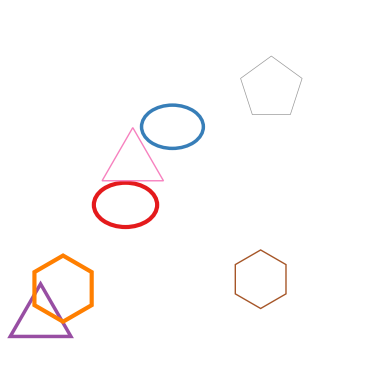[{"shape": "oval", "thickness": 3, "radius": 0.41, "center": [0.326, 0.468]}, {"shape": "oval", "thickness": 2.5, "radius": 0.4, "center": [0.448, 0.671]}, {"shape": "triangle", "thickness": 2.5, "radius": 0.45, "center": [0.105, 0.172]}, {"shape": "hexagon", "thickness": 3, "radius": 0.43, "center": [0.164, 0.25]}, {"shape": "hexagon", "thickness": 1, "radius": 0.38, "center": [0.677, 0.275]}, {"shape": "triangle", "thickness": 1, "radius": 0.46, "center": [0.345, 0.576]}, {"shape": "pentagon", "thickness": 0.5, "radius": 0.42, "center": [0.705, 0.77]}]